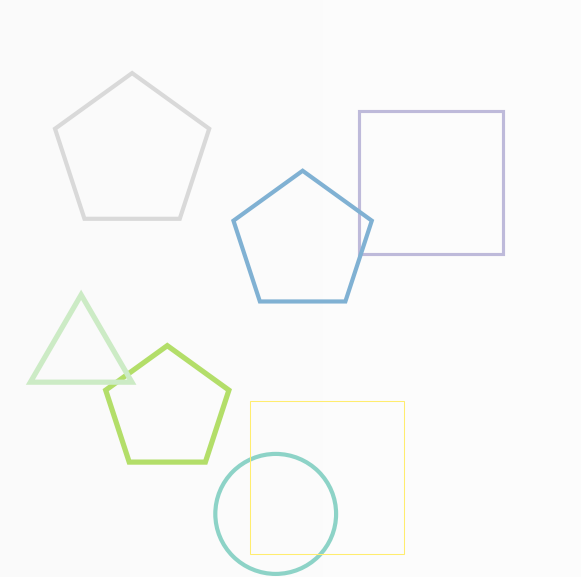[{"shape": "circle", "thickness": 2, "radius": 0.52, "center": [0.474, 0.109]}, {"shape": "square", "thickness": 1.5, "radius": 0.62, "center": [0.742, 0.682]}, {"shape": "pentagon", "thickness": 2, "radius": 0.63, "center": [0.521, 0.578]}, {"shape": "pentagon", "thickness": 2.5, "radius": 0.56, "center": [0.288, 0.289]}, {"shape": "pentagon", "thickness": 2, "radius": 0.7, "center": [0.227, 0.733]}, {"shape": "triangle", "thickness": 2.5, "radius": 0.5, "center": [0.14, 0.388]}, {"shape": "square", "thickness": 0.5, "radius": 0.66, "center": [0.563, 0.173]}]